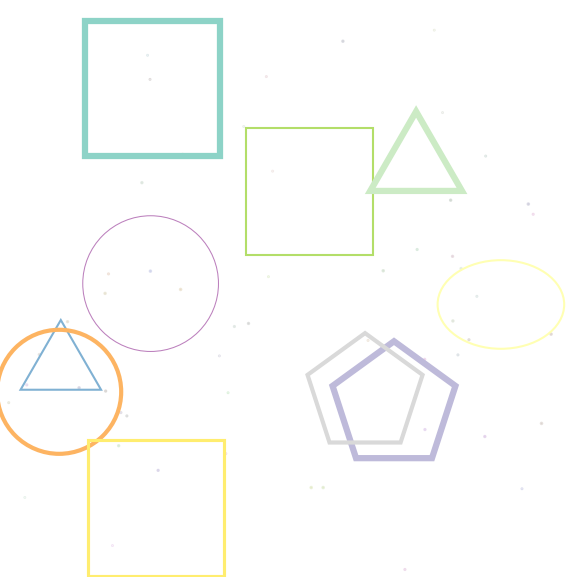[{"shape": "square", "thickness": 3, "radius": 0.58, "center": [0.264, 0.846]}, {"shape": "oval", "thickness": 1, "radius": 0.55, "center": [0.867, 0.472]}, {"shape": "pentagon", "thickness": 3, "radius": 0.56, "center": [0.682, 0.296]}, {"shape": "triangle", "thickness": 1, "radius": 0.4, "center": [0.105, 0.365]}, {"shape": "circle", "thickness": 2, "radius": 0.54, "center": [0.102, 0.321]}, {"shape": "square", "thickness": 1, "radius": 0.55, "center": [0.536, 0.668]}, {"shape": "pentagon", "thickness": 2, "radius": 0.52, "center": [0.632, 0.318]}, {"shape": "circle", "thickness": 0.5, "radius": 0.59, "center": [0.261, 0.508]}, {"shape": "triangle", "thickness": 3, "radius": 0.46, "center": [0.721, 0.714]}, {"shape": "square", "thickness": 1.5, "radius": 0.59, "center": [0.27, 0.119]}]